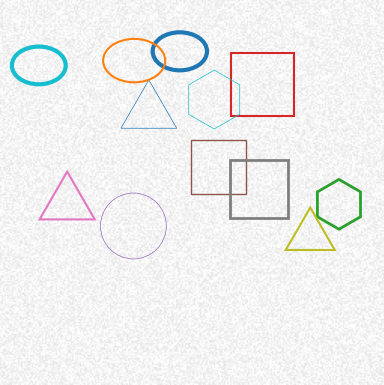[{"shape": "oval", "thickness": 3, "radius": 0.35, "center": [0.467, 0.867]}, {"shape": "triangle", "thickness": 0.5, "radius": 0.42, "center": [0.387, 0.709]}, {"shape": "oval", "thickness": 1.5, "radius": 0.4, "center": [0.348, 0.843]}, {"shape": "hexagon", "thickness": 2, "radius": 0.32, "center": [0.88, 0.469]}, {"shape": "square", "thickness": 1.5, "radius": 0.41, "center": [0.682, 0.781]}, {"shape": "circle", "thickness": 0.5, "radius": 0.43, "center": [0.346, 0.413]}, {"shape": "square", "thickness": 1, "radius": 0.36, "center": [0.567, 0.566]}, {"shape": "triangle", "thickness": 1.5, "radius": 0.41, "center": [0.174, 0.471]}, {"shape": "square", "thickness": 2, "radius": 0.38, "center": [0.674, 0.51]}, {"shape": "triangle", "thickness": 1.5, "radius": 0.37, "center": [0.806, 0.387]}, {"shape": "hexagon", "thickness": 0.5, "radius": 0.38, "center": [0.556, 0.741]}, {"shape": "oval", "thickness": 3, "radius": 0.35, "center": [0.101, 0.83]}]